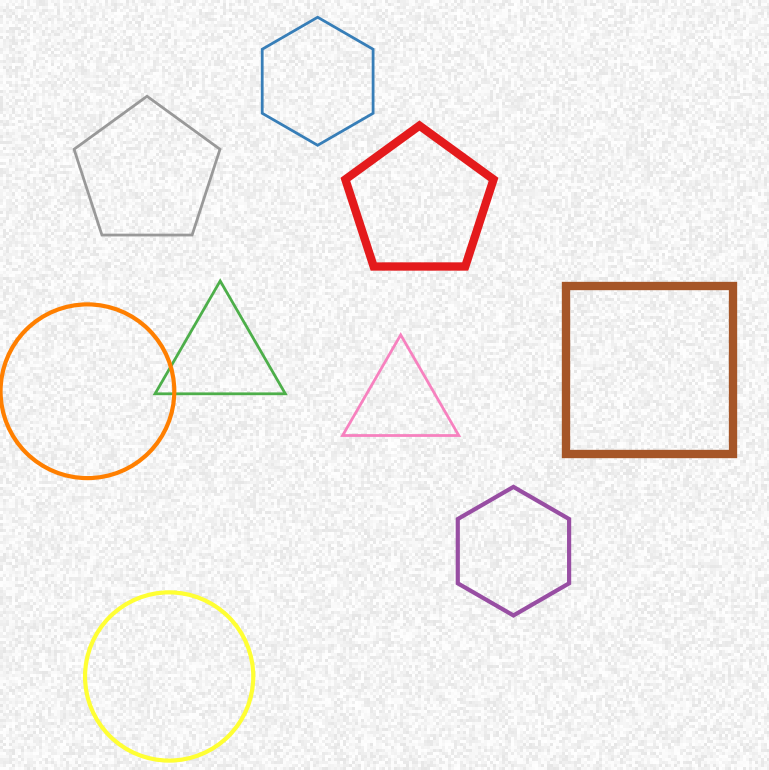[{"shape": "pentagon", "thickness": 3, "radius": 0.51, "center": [0.545, 0.736]}, {"shape": "hexagon", "thickness": 1, "radius": 0.42, "center": [0.413, 0.894]}, {"shape": "triangle", "thickness": 1, "radius": 0.49, "center": [0.286, 0.537]}, {"shape": "hexagon", "thickness": 1.5, "radius": 0.42, "center": [0.667, 0.284]}, {"shape": "circle", "thickness": 1.5, "radius": 0.56, "center": [0.114, 0.492]}, {"shape": "circle", "thickness": 1.5, "radius": 0.55, "center": [0.22, 0.121]}, {"shape": "square", "thickness": 3, "radius": 0.54, "center": [0.843, 0.52]}, {"shape": "triangle", "thickness": 1, "radius": 0.44, "center": [0.52, 0.478]}, {"shape": "pentagon", "thickness": 1, "radius": 0.5, "center": [0.191, 0.775]}]